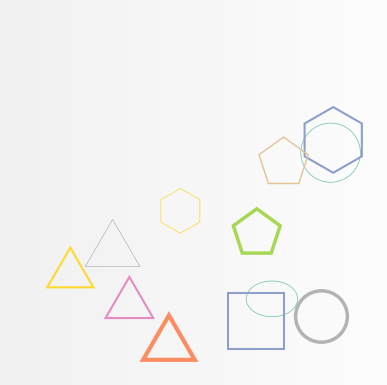[{"shape": "circle", "thickness": 0.5, "radius": 0.38, "center": [0.853, 0.603]}, {"shape": "oval", "thickness": 0.5, "radius": 0.33, "center": [0.702, 0.224]}, {"shape": "triangle", "thickness": 3, "radius": 0.39, "center": [0.436, 0.104]}, {"shape": "hexagon", "thickness": 1.5, "radius": 0.43, "center": [0.86, 0.637]}, {"shape": "square", "thickness": 1.5, "radius": 0.36, "center": [0.661, 0.166]}, {"shape": "triangle", "thickness": 1.5, "radius": 0.36, "center": [0.334, 0.209]}, {"shape": "pentagon", "thickness": 2.5, "radius": 0.32, "center": [0.663, 0.394]}, {"shape": "triangle", "thickness": 1.5, "radius": 0.34, "center": [0.181, 0.288]}, {"shape": "hexagon", "thickness": 0.5, "radius": 0.29, "center": [0.465, 0.452]}, {"shape": "pentagon", "thickness": 1, "radius": 0.33, "center": [0.732, 0.577]}, {"shape": "circle", "thickness": 2.5, "radius": 0.33, "center": [0.83, 0.178]}, {"shape": "triangle", "thickness": 0.5, "radius": 0.41, "center": [0.291, 0.348]}]